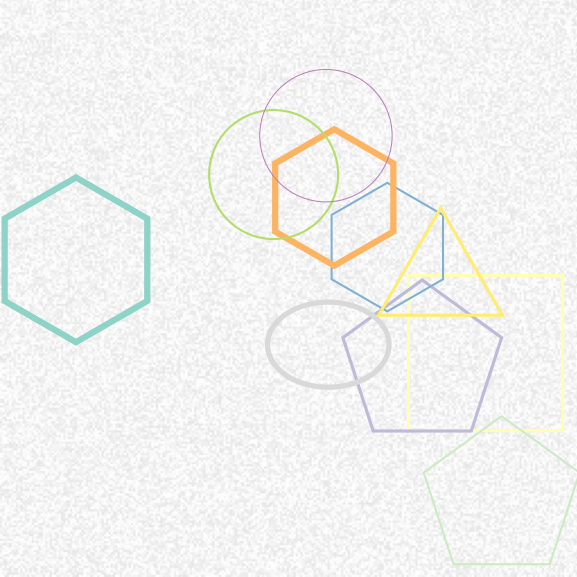[{"shape": "hexagon", "thickness": 3, "radius": 0.71, "center": [0.132, 0.549]}, {"shape": "square", "thickness": 1.5, "radius": 0.67, "center": [0.84, 0.389]}, {"shape": "pentagon", "thickness": 1.5, "radius": 0.72, "center": [0.731, 0.37]}, {"shape": "hexagon", "thickness": 1, "radius": 0.56, "center": [0.671, 0.571]}, {"shape": "hexagon", "thickness": 3, "radius": 0.59, "center": [0.579, 0.657]}, {"shape": "circle", "thickness": 1, "radius": 0.56, "center": [0.474, 0.697]}, {"shape": "oval", "thickness": 2.5, "radius": 0.53, "center": [0.568, 0.402]}, {"shape": "circle", "thickness": 0.5, "radius": 0.57, "center": [0.564, 0.764]}, {"shape": "pentagon", "thickness": 1, "radius": 0.71, "center": [0.869, 0.137]}, {"shape": "triangle", "thickness": 1.5, "radius": 0.62, "center": [0.763, 0.515]}]